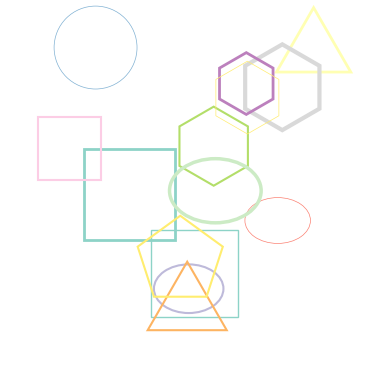[{"shape": "square", "thickness": 1, "radius": 0.57, "center": [0.505, 0.289]}, {"shape": "square", "thickness": 2, "radius": 0.59, "center": [0.336, 0.495]}, {"shape": "triangle", "thickness": 2, "radius": 0.56, "center": [0.815, 0.869]}, {"shape": "oval", "thickness": 1.5, "radius": 0.45, "center": [0.49, 0.25]}, {"shape": "oval", "thickness": 0.5, "radius": 0.43, "center": [0.721, 0.427]}, {"shape": "circle", "thickness": 0.5, "radius": 0.54, "center": [0.248, 0.876]}, {"shape": "triangle", "thickness": 1.5, "radius": 0.59, "center": [0.486, 0.202]}, {"shape": "hexagon", "thickness": 1.5, "radius": 0.51, "center": [0.555, 0.62]}, {"shape": "square", "thickness": 1.5, "radius": 0.41, "center": [0.181, 0.613]}, {"shape": "hexagon", "thickness": 3, "radius": 0.56, "center": [0.733, 0.773]}, {"shape": "hexagon", "thickness": 2, "radius": 0.4, "center": [0.64, 0.783]}, {"shape": "oval", "thickness": 2.5, "radius": 0.59, "center": [0.559, 0.505]}, {"shape": "hexagon", "thickness": 0.5, "radius": 0.47, "center": [0.643, 0.747]}, {"shape": "pentagon", "thickness": 1.5, "radius": 0.58, "center": [0.468, 0.323]}]